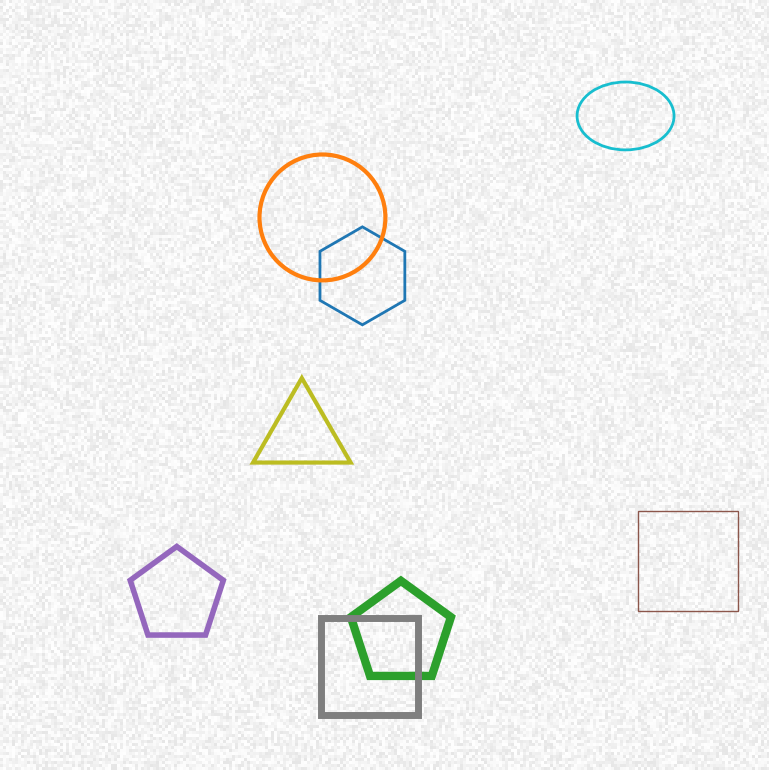[{"shape": "hexagon", "thickness": 1, "radius": 0.32, "center": [0.471, 0.642]}, {"shape": "circle", "thickness": 1.5, "radius": 0.41, "center": [0.419, 0.718]}, {"shape": "pentagon", "thickness": 3, "radius": 0.34, "center": [0.521, 0.177]}, {"shape": "pentagon", "thickness": 2, "radius": 0.32, "center": [0.23, 0.227]}, {"shape": "square", "thickness": 0.5, "radius": 0.32, "center": [0.893, 0.272]}, {"shape": "square", "thickness": 2.5, "radius": 0.31, "center": [0.48, 0.134]}, {"shape": "triangle", "thickness": 1.5, "radius": 0.37, "center": [0.392, 0.436]}, {"shape": "oval", "thickness": 1, "radius": 0.31, "center": [0.812, 0.849]}]